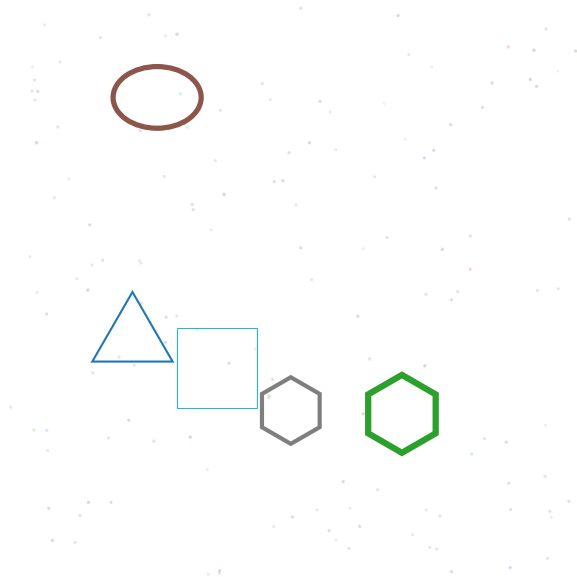[{"shape": "triangle", "thickness": 1, "radius": 0.4, "center": [0.229, 0.413]}, {"shape": "hexagon", "thickness": 3, "radius": 0.34, "center": [0.696, 0.282]}, {"shape": "oval", "thickness": 2.5, "radius": 0.38, "center": [0.272, 0.83]}, {"shape": "hexagon", "thickness": 2, "radius": 0.29, "center": [0.504, 0.288]}, {"shape": "square", "thickness": 0.5, "radius": 0.35, "center": [0.376, 0.362]}]